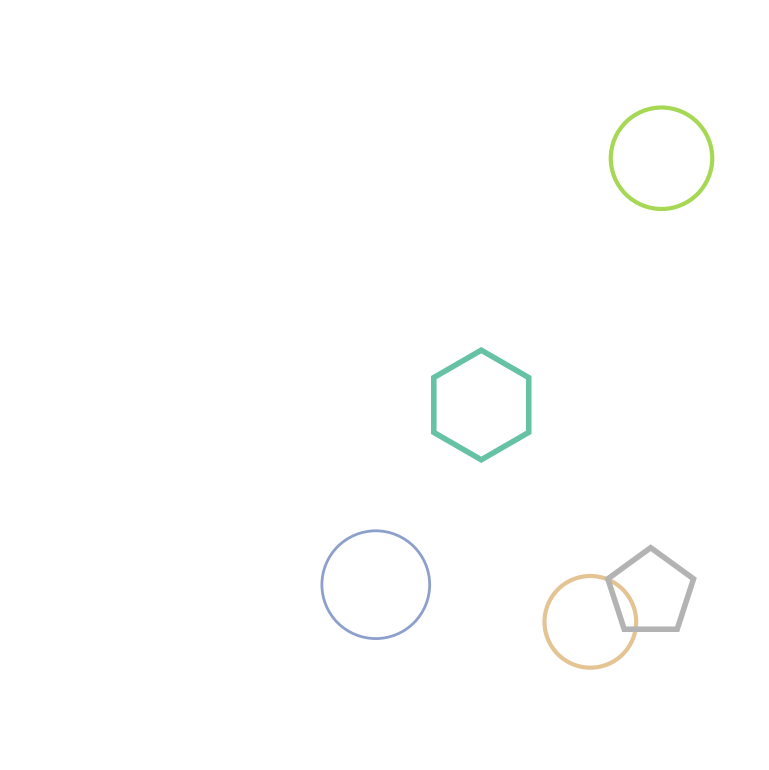[{"shape": "hexagon", "thickness": 2, "radius": 0.36, "center": [0.625, 0.474]}, {"shape": "circle", "thickness": 1, "radius": 0.35, "center": [0.488, 0.241]}, {"shape": "circle", "thickness": 1.5, "radius": 0.33, "center": [0.859, 0.794]}, {"shape": "circle", "thickness": 1.5, "radius": 0.3, "center": [0.767, 0.192]}, {"shape": "pentagon", "thickness": 2, "radius": 0.29, "center": [0.845, 0.23]}]